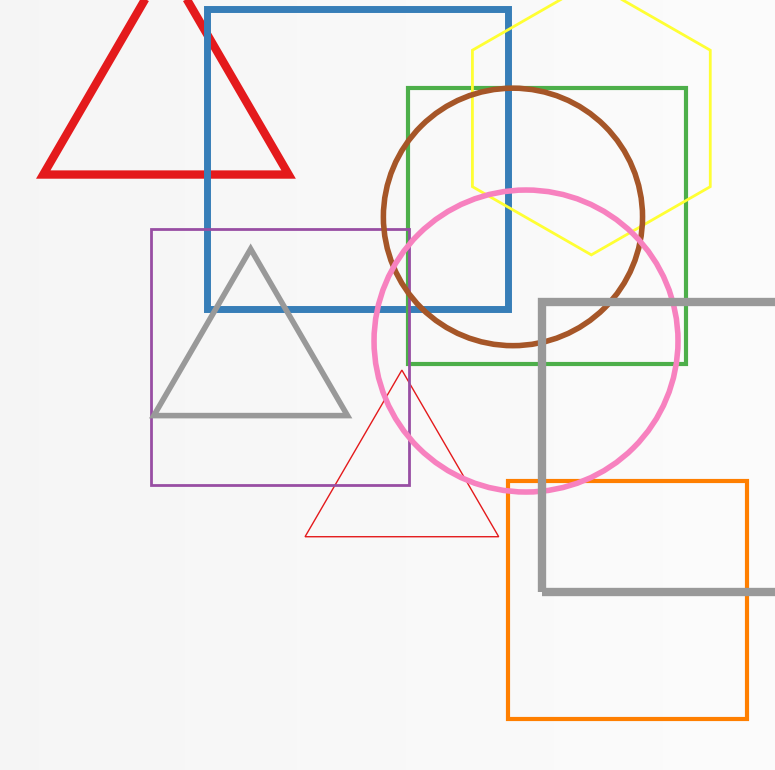[{"shape": "triangle", "thickness": 3, "radius": 0.91, "center": [0.214, 0.865]}, {"shape": "triangle", "thickness": 0.5, "radius": 0.72, "center": [0.519, 0.375]}, {"shape": "square", "thickness": 2.5, "radius": 0.97, "center": [0.461, 0.794]}, {"shape": "square", "thickness": 1.5, "radius": 0.9, "center": [0.706, 0.707]}, {"shape": "square", "thickness": 1, "radius": 0.83, "center": [0.361, 0.536]}, {"shape": "square", "thickness": 1.5, "radius": 0.77, "center": [0.81, 0.221]}, {"shape": "hexagon", "thickness": 1, "radius": 0.89, "center": [0.763, 0.846]}, {"shape": "circle", "thickness": 2, "radius": 0.84, "center": [0.662, 0.718]}, {"shape": "circle", "thickness": 2, "radius": 0.98, "center": [0.679, 0.557]}, {"shape": "triangle", "thickness": 2, "radius": 0.72, "center": [0.323, 0.532]}, {"shape": "square", "thickness": 3, "radius": 0.94, "center": [0.888, 0.419]}]